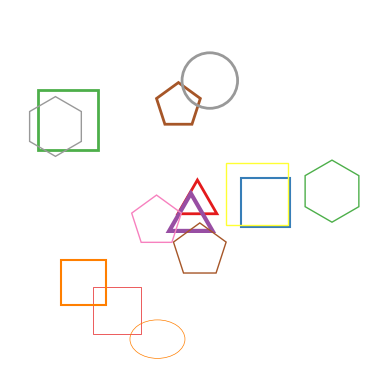[{"shape": "square", "thickness": 0.5, "radius": 0.31, "center": [0.303, 0.194]}, {"shape": "triangle", "thickness": 2, "radius": 0.29, "center": [0.513, 0.474]}, {"shape": "square", "thickness": 1.5, "radius": 0.32, "center": [0.689, 0.474]}, {"shape": "hexagon", "thickness": 1, "radius": 0.4, "center": [0.862, 0.503]}, {"shape": "square", "thickness": 2, "radius": 0.39, "center": [0.178, 0.689]}, {"shape": "triangle", "thickness": 3, "radius": 0.32, "center": [0.496, 0.433]}, {"shape": "oval", "thickness": 0.5, "radius": 0.36, "center": [0.409, 0.119]}, {"shape": "square", "thickness": 1.5, "radius": 0.29, "center": [0.217, 0.267]}, {"shape": "square", "thickness": 1, "radius": 0.4, "center": [0.667, 0.497]}, {"shape": "pentagon", "thickness": 1, "radius": 0.36, "center": [0.519, 0.349]}, {"shape": "pentagon", "thickness": 2, "radius": 0.3, "center": [0.463, 0.726]}, {"shape": "pentagon", "thickness": 1, "radius": 0.34, "center": [0.407, 0.425]}, {"shape": "circle", "thickness": 2, "radius": 0.36, "center": [0.545, 0.791]}, {"shape": "hexagon", "thickness": 1, "radius": 0.39, "center": [0.144, 0.671]}]